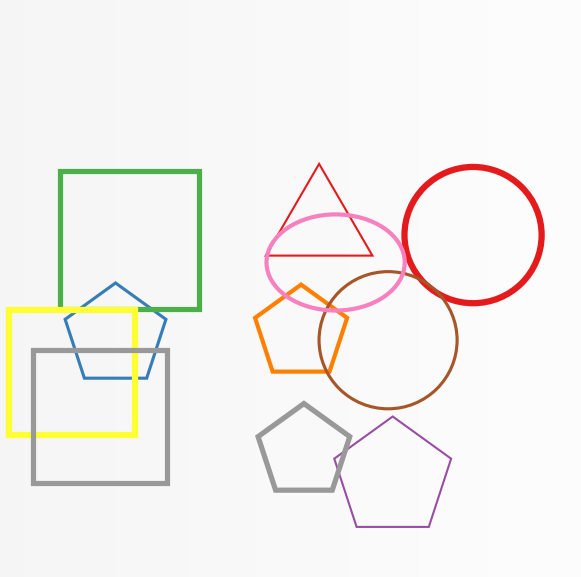[{"shape": "triangle", "thickness": 1, "radius": 0.53, "center": [0.549, 0.609]}, {"shape": "circle", "thickness": 3, "radius": 0.59, "center": [0.814, 0.592]}, {"shape": "pentagon", "thickness": 1.5, "radius": 0.46, "center": [0.199, 0.418]}, {"shape": "square", "thickness": 2.5, "radius": 0.6, "center": [0.223, 0.584]}, {"shape": "pentagon", "thickness": 1, "radius": 0.53, "center": [0.676, 0.172]}, {"shape": "pentagon", "thickness": 2, "radius": 0.42, "center": [0.518, 0.423]}, {"shape": "square", "thickness": 3, "radius": 0.54, "center": [0.123, 0.354]}, {"shape": "circle", "thickness": 1.5, "radius": 0.59, "center": [0.668, 0.41]}, {"shape": "oval", "thickness": 2, "radius": 0.59, "center": [0.577, 0.545]}, {"shape": "pentagon", "thickness": 2.5, "radius": 0.41, "center": [0.523, 0.217]}, {"shape": "square", "thickness": 2.5, "radius": 0.58, "center": [0.173, 0.277]}]